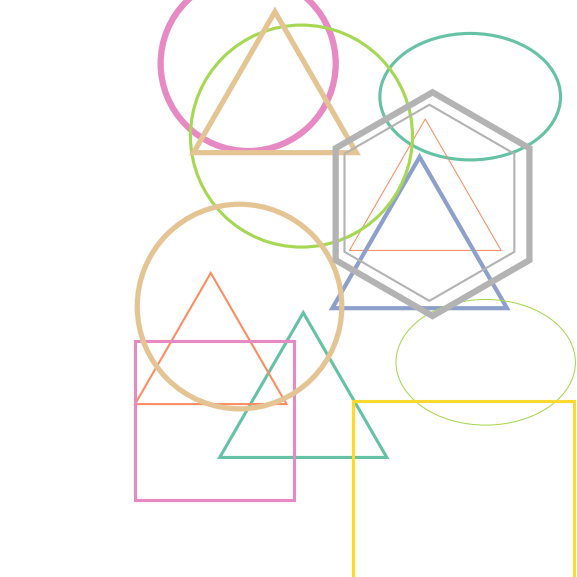[{"shape": "oval", "thickness": 1.5, "radius": 0.78, "center": [0.814, 0.832]}, {"shape": "triangle", "thickness": 1.5, "radius": 0.84, "center": [0.525, 0.291]}, {"shape": "triangle", "thickness": 1, "radius": 0.76, "center": [0.365, 0.375]}, {"shape": "triangle", "thickness": 0.5, "radius": 0.76, "center": [0.736, 0.641]}, {"shape": "triangle", "thickness": 2, "radius": 0.87, "center": [0.727, 0.553]}, {"shape": "square", "thickness": 1.5, "radius": 0.69, "center": [0.371, 0.271]}, {"shape": "circle", "thickness": 3, "radius": 0.76, "center": [0.43, 0.889]}, {"shape": "circle", "thickness": 1.5, "radius": 0.96, "center": [0.522, 0.763]}, {"shape": "oval", "thickness": 0.5, "radius": 0.78, "center": [0.841, 0.372]}, {"shape": "square", "thickness": 1.5, "radius": 0.96, "center": [0.802, 0.113]}, {"shape": "circle", "thickness": 2.5, "radius": 0.89, "center": [0.415, 0.468]}, {"shape": "triangle", "thickness": 2.5, "radius": 0.81, "center": [0.476, 0.816]}, {"shape": "hexagon", "thickness": 1, "radius": 0.85, "center": [0.744, 0.648]}, {"shape": "hexagon", "thickness": 3, "radius": 0.97, "center": [0.749, 0.646]}]